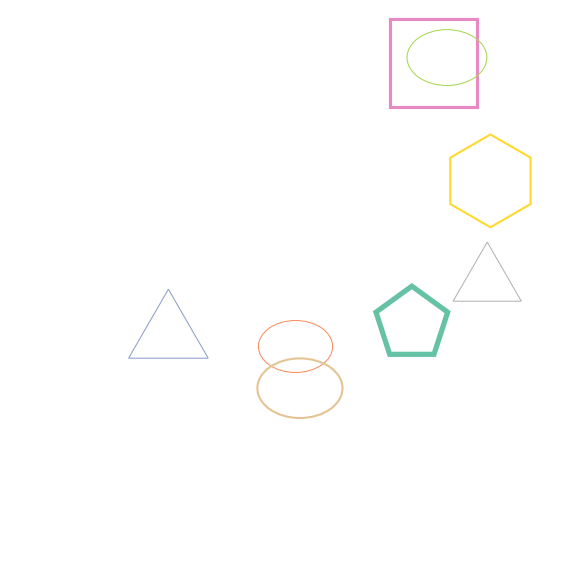[{"shape": "pentagon", "thickness": 2.5, "radius": 0.33, "center": [0.713, 0.438]}, {"shape": "oval", "thickness": 0.5, "radius": 0.32, "center": [0.512, 0.399]}, {"shape": "triangle", "thickness": 0.5, "radius": 0.4, "center": [0.292, 0.419]}, {"shape": "square", "thickness": 1.5, "radius": 0.38, "center": [0.751, 0.89]}, {"shape": "oval", "thickness": 0.5, "radius": 0.35, "center": [0.774, 0.899]}, {"shape": "hexagon", "thickness": 1, "radius": 0.4, "center": [0.849, 0.686]}, {"shape": "oval", "thickness": 1, "radius": 0.37, "center": [0.519, 0.327]}, {"shape": "triangle", "thickness": 0.5, "radius": 0.34, "center": [0.844, 0.512]}]